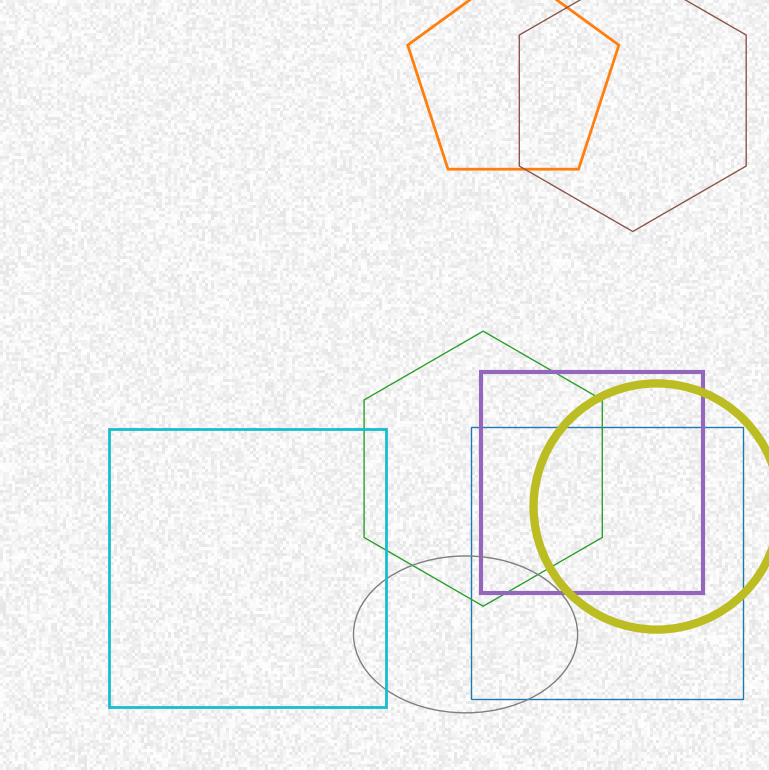[{"shape": "square", "thickness": 0.5, "radius": 0.88, "center": [0.789, 0.269]}, {"shape": "pentagon", "thickness": 1, "radius": 0.72, "center": [0.667, 0.897]}, {"shape": "hexagon", "thickness": 0.5, "radius": 0.89, "center": [0.628, 0.391]}, {"shape": "square", "thickness": 1.5, "radius": 0.72, "center": [0.769, 0.374]}, {"shape": "hexagon", "thickness": 0.5, "radius": 0.85, "center": [0.822, 0.869]}, {"shape": "oval", "thickness": 0.5, "radius": 0.73, "center": [0.605, 0.176]}, {"shape": "circle", "thickness": 3, "radius": 0.8, "center": [0.853, 0.342]}, {"shape": "square", "thickness": 1, "radius": 0.9, "center": [0.322, 0.262]}]